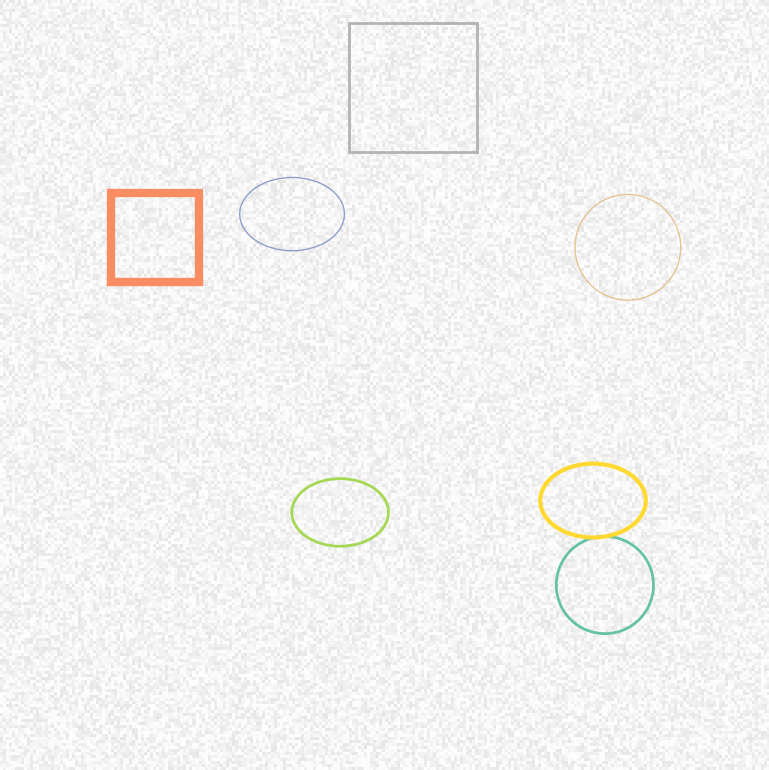[{"shape": "circle", "thickness": 1, "radius": 0.32, "center": [0.786, 0.24]}, {"shape": "square", "thickness": 3, "radius": 0.29, "center": [0.202, 0.691]}, {"shape": "oval", "thickness": 0.5, "radius": 0.34, "center": [0.379, 0.722]}, {"shape": "oval", "thickness": 1, "radius": 0.31, "center": [0.442, 0.335]}, {"shape": "oval", "thickness": 1.5, "radius": 0.34, "center": [0.77, 0.35]}, {"shape": "circle", "thickness": 0.5, "radius": 0.34, "center": [0.815, 0.679]}, {"shape": "square", "thickness": 1, "radius": 0.42, "center": [0.536, 0.886]}]